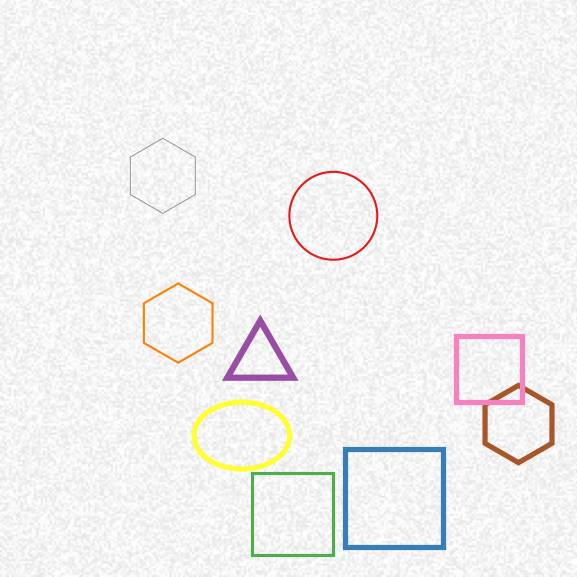[{"shape": "circle", "thickness": 1, "radius": 0.38, "center": [0.577, 0.625]}, {"shape": "square", "thickness": 2.5, "radius": 0.42, "center": [0.682, 0.137]}, {"shape": "square", "thickness": 1.5, "radius": 0.35, "center": [0.507, 0.109]}, {"shape": "triangle", "thickness": 3, "radius": 0.33, "center": [0.451, 0.378]}, {"shape": "hexagon", "thickness": 1, "radius": 0.34, "center": [0.309, 0.44]}, {"shape": "oval", "thickness": 2.5, "radius": 0.41, "center": [0.419, 0.245]}, {"shape": "hexagon", "thickness": 2.5, "radius": 0.33, "center": [0.898, 0.265]}, {"shape": "square", "thickness": 2.5, "radius": 0.29, "center": [0.847, 0.36]}, {"shape": "hexagon", "thickness": 0.5, "radius": 0.32, "center": [0.282, 0.695]}]